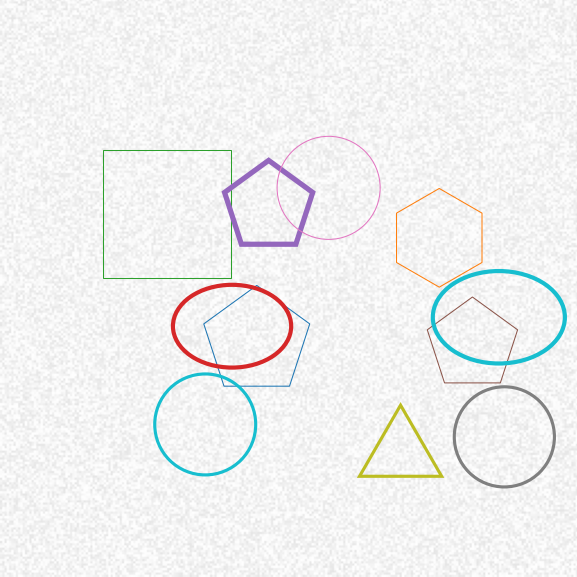[{"shape": "pentagon", "thickness": 0.5, "radius": 0.48, "center": [0.445, 0.408]}, {"shape": "hexagon", "thickness": 0.5, "radius": 0.43, "center": [0.761, 0.587]}, {"shape": "square", "thickness": 0.5, "radius": 0.55, "center": [0.29, 0.629]}, {"shape": "oval", "thickness": 2, "radius": 0.51, "center": [0.402, 0.434]}, {"shape": "pentagon", "thickness": 2.5, "radius": 0.4, "center": [0.465, 0.641]}, {"shape": "pentagon", "thickness": 0.5, "radius": 0.41, "center": [0.818, 0.403]}, {"shape": "circle", "thickness": 0.5, "radius": 0.45, "center": [0.569, 0.674]}, {"shape": "circle", "thickness": 1.5, "radius": 0.43, "center": [0.873, 0.243]}, {"shape": "triangle", "thickness": 1.5, "radius": 0.41, "center": [0.694, 0.215]}, {"shape": "oval", "thickness": 2, "radius": 0.57, "center": [0.864, 0.45]}, {"shape": "circle", "thickness": 1.5, "radius": 0.44, "center": [0.355, 0.264]}]